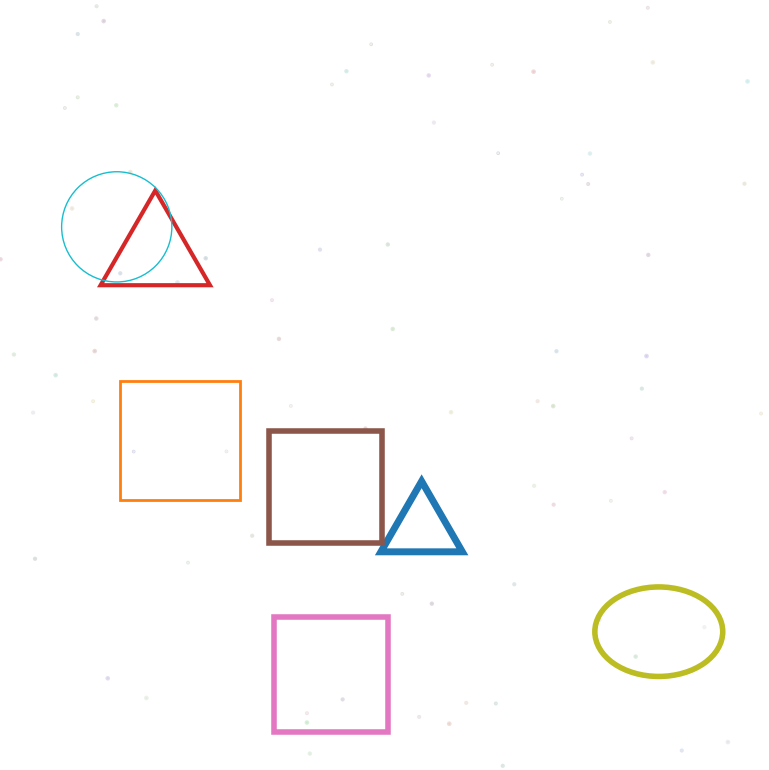[{"shape": "triangle", "thickness": 2.5, "radius": 0.31, "center": [0.548, 0.314]}, {"shape": "square", "thickness": 1, "radius": 0.39, "center": [0.234, 0.428]}, {"shape": "triangle", "thickness": 1.5, "radius": 0.41, "center": [0.202, 0.671]}, {"shape": "square", "thickness": 2, "radius": 0.36, "center": [0.423, 0.368]}, {"shape": "square", "thickness": 2, "radius": 0.37, "center": [0.429, 0.124]}, {"shape": "oval", "thickness": 2, "radius": 0.42, "center": [0.856, 0.18]}, {"shape": "circle", "thickness": 0.5, "radius": 0.36, "center": [0.152, 0.705]}]